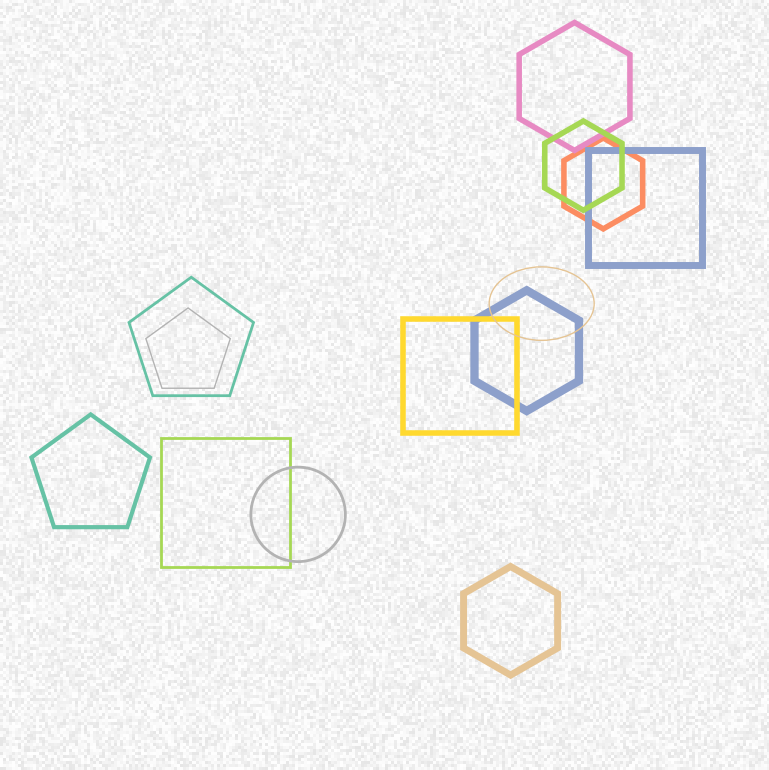[{"shape": "pentagon", "thickness": 1, "radius": 0.43, "center": [0.248, 0.555]}, {"shape": "pentagon", "thickness": 1.5, "radius": 0.4, "center": [0.118, 0.381]}, {"shape": "hexagon", "thickness": 2, "radius": 0.3, "center": [0.783, 0.762]}, {"shape": "hexagon", "thickness": 3, "radius": 0.39, "center": [0.684, 0.545]}, {"shape": "square", "thickness": 2.5, "radius": 0.37, "center": [0.838, 0.731]}, {"shape": "hexagon", "thickness": 2, "radius": 0.42, "center": [0.746, 0.888]}, {"shape": "square", "thickness": 1, "radius": 0.42, "center": [0.293, 0.348]}, {"shape": "hexagon", "thickness": 2, "radius": 0.29, "center": [0.758, 0.785]}, {"shape": "square", "thickness": 2, "radius": 0.37, "center": [0.597, 0.512]}, {"shape": "oval", "thickness": 0.5, "radius": 0.34, "center": [0.703, 0.606]}, {"shape": "hexagon", "thickness": 2.5, "radius": 0.35, "center": [0.663, 0.194]}, {"shape": "pentagon", "thickness": 0.5, "radius": 0.29, "center": [0.244, 0.542]}, {"shape": "circle", "thickness": 1, "radius": 0.31, "center": [0.387, 0.332]}]